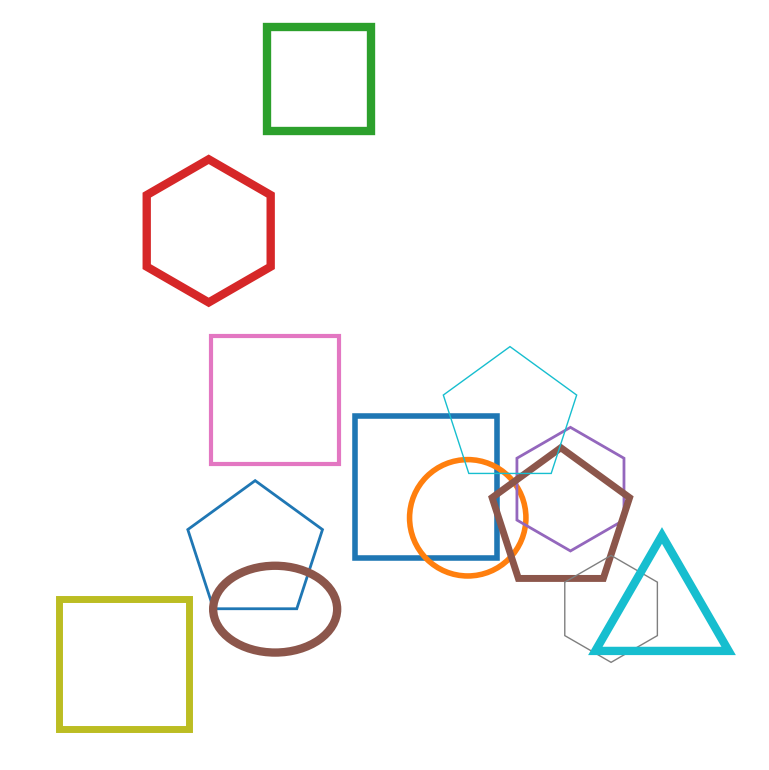[{"shape": "square", "thickness": 2, "radius": 0.46, "center": [0.553, 0.367]}, {"shape": "pentagon", "thickness": 1, "radius": 0.46, "center": [0.331, 0.284]}, {"shape": "circle", "thickness": 2, "radius": 0.38, "center": [0.607, 0.328]}, {"shape": "square", "thickness": 3, "radius": 0.34, "center": [0.415, 0.898]}, {"shape": "hexagon", "thickness": 3, "radius": 0.46, "center": [0.271, 0.7]}, {"shape": "hexagon", "thickness": 1, "radius": 0.4, "center": [0.741, 0.365]}, {"shape": "pentagon", "thickness": 2.5, "radius": 0.47, "center": [0.728, 0.325]}, {"shape": "oval", "thickness": 3, "radius": 0.4, "center": [0.357, 0.209]}, {"shape": "square", "thickness": 1.5, "radius": 0.42, "center": [0.357, 0.48]}, {"shape": "hexagon", "thickness": 0.5, "radius": 0.35, "center": [0.794, 0.209]}, {"shape": "square", "thickness": 2.5, "radius": 0.42, "center": [0.161, 0.138]}, {"shape": "pentagon", "thickness": 0.5, "radius": 0.46, "center": [0.662, 0.459]}, {"shape": "triangle", "thickness": 3, "radius": 0.5, "center": [0.86, 0.205]}]